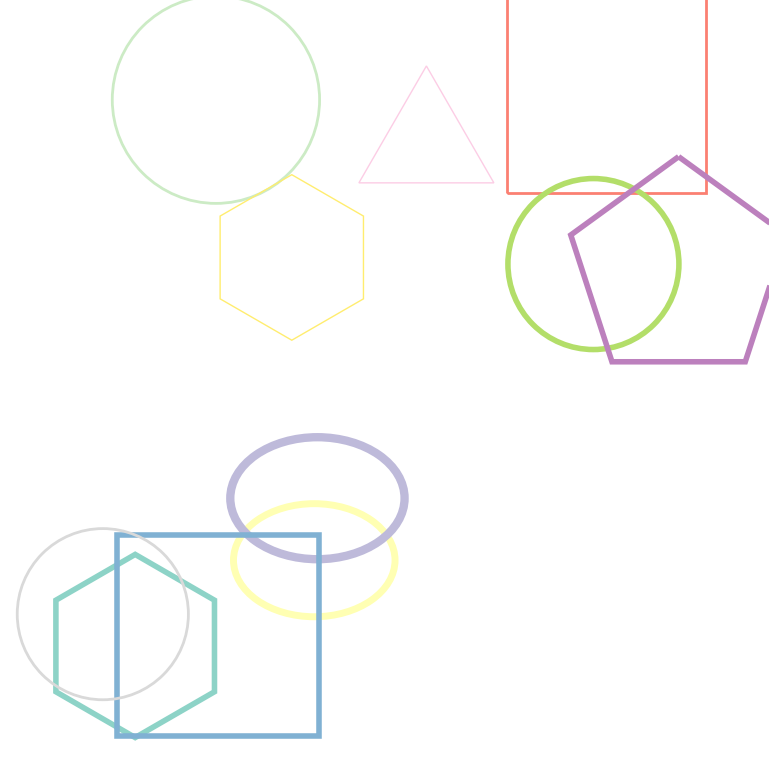[{"shape": "hexagon", "thickness": 2, "radius": 0.59, "center": [0.176, 0.161]}, {"shape": "oval", "thickness": 2.5, "radius": 0.52, "center": [0.408, 0.272]}, {"shape": "oval", "thickness": 3, "radius": 0.57, "center": [0.412, 0.353]}, {"shape": "square", "thickness": 1, "radius": 0.64, "center": [0.788, 0.878]}, {"shape": "square", "thickness": 2, "radius": 0.65, "center": [0.283, 0.175]}, {"shape": "circle", "thickness": 2, "radius": 0.56, "center": [0.771, 0.657]}, {"shape": "triangle", "thickness": 0.5, "radius": 0.51, "center": [0.554, 0.813]}, {"shape": "circle", "thickness": 1, "radius": 0.56, "center": [0.134, 0.202]}, {"shape": "pentagon", "thickness": 2, "radius": 0.74, "center": [0.881, 0.649]}, {"shape": "circle", "thickness": 1, "radius": 0.67, "center": [0.28, 0.87]}, {"shape": "hexagon", "thickness": 0.5, "radius": 0.54, "center": [0.379, 0.666]}]